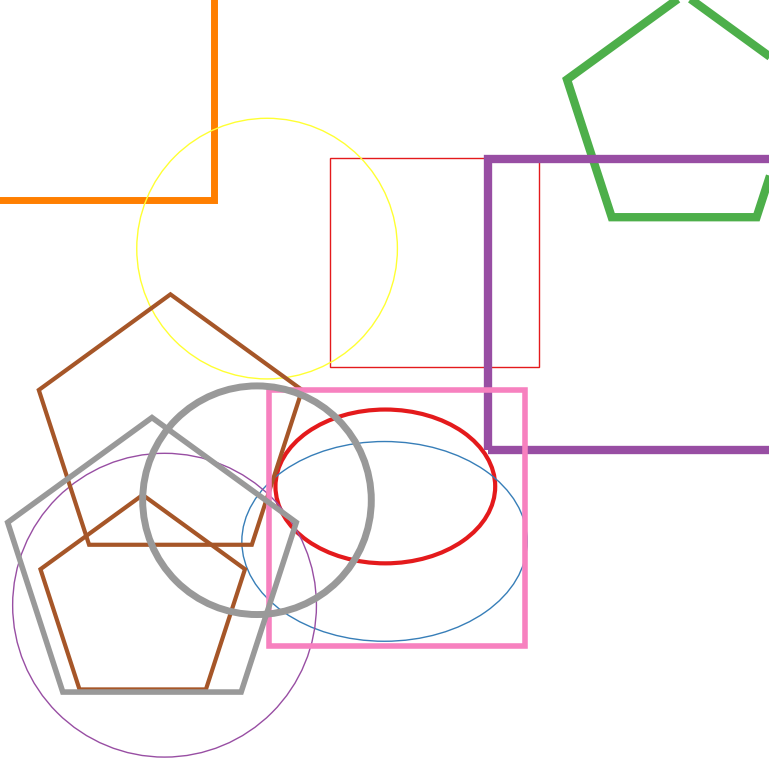[{"shape": "oval", "thickness": 1.5, "radius": 0.71, "center": [0.5, 0.368]}, {"shape": "square", "thickness": 0.5, "radius": 0.68, "center": [0.564, 0.659]}, {"shape": "oval", "thickness": 0.5, "radius": 0.93, "center": [0.499, 0.297]}, {"shape": "pentagon", "thickness": 3, "radius": 0.8, "center": [0.888, 0.847]}, {"shape": "square", "thickness": 3, "radius": 0.95, "center": [0.823, 0.605]}, {"shape": "circle", "thickness": 0.5, "radius": 0.99, "center": [0.214, 0.214]}, {"shape": "square", "thickness": 2.5, "radius": 0.78, "center": [0.122, 0.896]}, {"shape": "circle", "thickness": 0.5, "radius": 0.85, "center": [0.347, 0.677]}, {"shape": "pentagon", "thickness": 1.5, "radius": 0.7, "center": [0.185, 0.218]}, {"shape": "pentagon", "thickness": 1.5, "radius": 0.9, "center": [0.221, 0.438]}, {"shape": "square", "thickness": 2, "radius": 0.83, "center": [0.515, 0.327]}, {"shape": "circle", "thickness": 2.5, "radius": 0.74, "center": [0.334, 0.35]}, {"shape": "pentagon", "thickness": 2, "radius": 0.99, "center": [0.197, 0.261]}]